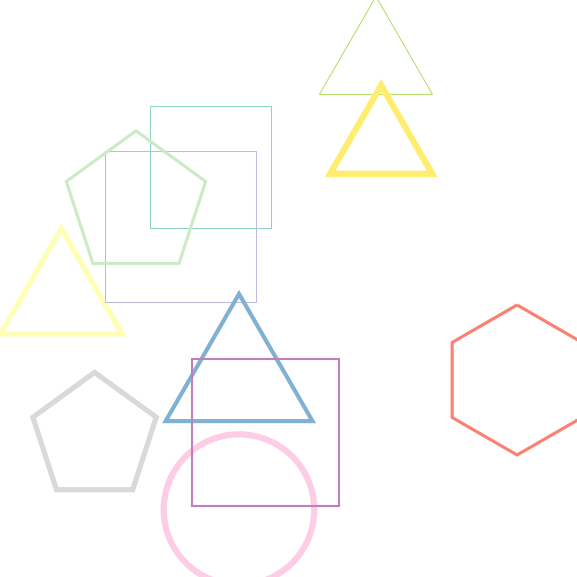[{"shape": "square", "thickness": 0.5, "radius": 0.53, "center": [0.364, 0.71]}, {"shape": "triangle", "thickness": 2.5, "radius": 0.61, "center": [0.106, 0.482]}, {"shape": "square", "thickness": 0.5, "radius": 0.66, "center": [0.313, 0.607]}, {"shape": "hexagon", "thickness": 1.5, "radius": 0.65, "center": [0.895, 0.341]}, {"shape": "triangle", "thickness": 2, "radius": 0.73, "center": [0.414, 0.343]}, {"shape": "triangle", "thickness": 0.5, "radius": 0.57, "center": [0.651, 0.892]}, {"shape": "circle", "thickness": 3, "radius": 0.65, "center": [0.414, 0.117]}, {"shape": "pentagon", "thickness": 2.5, "radius": 0.56, "center": [0.164, 0.242]}, {"shape": "square", "thickness": 1, "radius": 0.64, "center": [0.46, 0.25]}, {"shape": "pentagon", "thickness": 1.5, "radius": 0.63, "center": [0.235, 0.646]}, {"shape": "triangle", "thickness": 3, "radius": 0.51, "center": [0.66, 0.749]}]